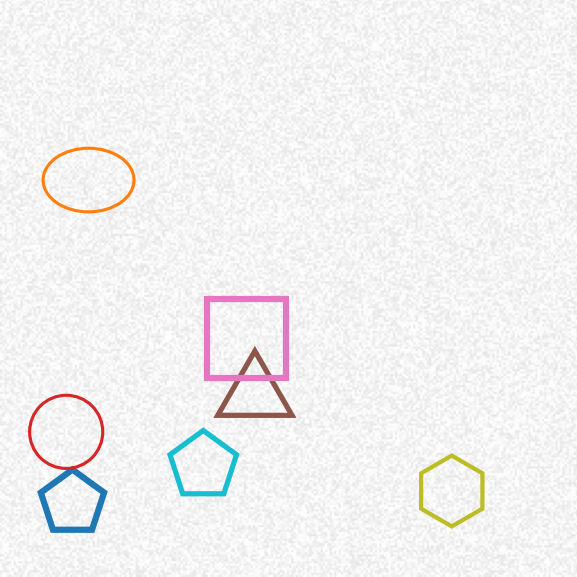[{"shape": "pentagon", "thickness": 3, "radius": 0.29, "center": [0.125, 0.128]}, {"shape": "oval", "thickness": 1.5, "radius": 0.39, "center": [0.153, 0.687]}, {"shape": "circle", "thickness": 1.5, "radius": 0.32, "center": [0.115, 0.251]}, {"shape": "triangle", "thickness": 2.5, "radius": 0.37, "center": [0.441, 0.317]}, {"shape": "square", "thickness": 3, "radius": 0.34, "center": [0.427, 0.413]}, {"shape": "hexagon", "thickness": 2, "radius": 0.31, "center": [0.782, 0.149]}, {"shape": "pentagon", "thickness": 2.5, "radius": 0.3, "center": [0.352, 0.193]}]